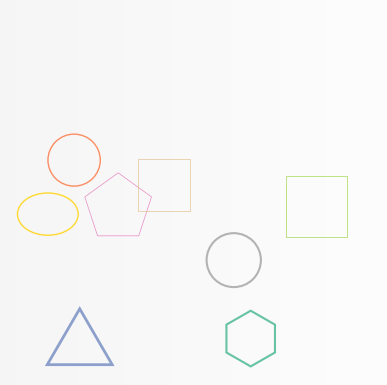[{"shape": "hexagon", "thickness": 1.5, "radius": 0.36, "center": [0.647, 0.121]}, {"shape": "circle", "thickness": 1, "radius": 0.34, "center": [0.191, 0.584]}, {"shape": "triangle", "thickness": 2, "radius": 0.48, "center": [0.206, 0.101]}, {"shape": "pentagon", "thickness": 0.5, "radius": 0.45, "center": [0.305, 0.461]}, {"shape": "square", "thickness": 0.5, "radius": 0.39, "center": [0.817, 0.464]}, {"shape": "oval", "thickness": 1, "radius": 0.39, "center": [0.123, 0.444]}, {"shape": "square", "thickness": 0.5, "radius": 0.34, "center": [0.423, 0.519]}, {"shape": "circle", "thickness": 1.5, "radius": 0.35, "center": [0.603, 0.324]}]